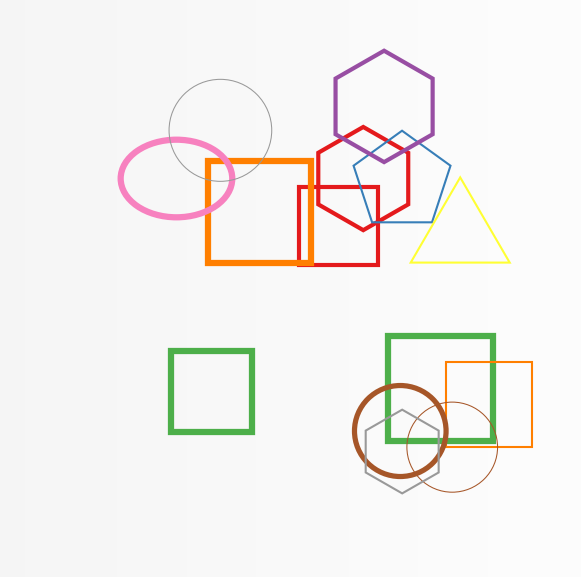[{"shape": "hexagon", "thickness": 2, "radius": 0.45, "center": [0.625, 0.69]}, {"shape": "square", "thickness": 2, "radius": 0.34, "center": [0.582, 0.608]}, {"shape": "pentagon", "thickness": 1, "radius": 0.44, "center": [0.692, 0.685]}, {"shape": "square", "thickness": 3, "radius": 0.45, "center": [0.758, 0.326]}, {"shape": "square", "thickness": 3, "radius": 0.35, "center": [0.364, 0.322]}, {"shape": "hexagon", "thickness": 2, "radius": 0.48, "center": [0.661, 0.815]}, {"shape": "square", "thickness": 1, "radius": 0.37, "center": [0.842, 0.299]}, {"shape": "square", "thickness": 3, "radius": 0.44, "center": [0.446, 0.632]}, {"shape": "triangle", "thickness": 1, "radius": 0.49, "center": [0.792, 0.594]}, {"shape": "circle", "thickness": 0.5, "radius": 0.39, "center": [0.778, 0.225]}, {"shape": "circle", "thickness": 2.5, "radius": 0.39, "center": [0.689, 0.253]}, {"shape": "oval", "thickness": 3, "radius": 0.48, "center": [0.304, 0.69]}, {"shape": "hexagon", "thickness": 1, "radius": 0.36, "center": [0.692, 0.217]}, {"shape": "circle", "thickness": 0.5, "radius": 0.44, "center": [0.379, 0.773]}]